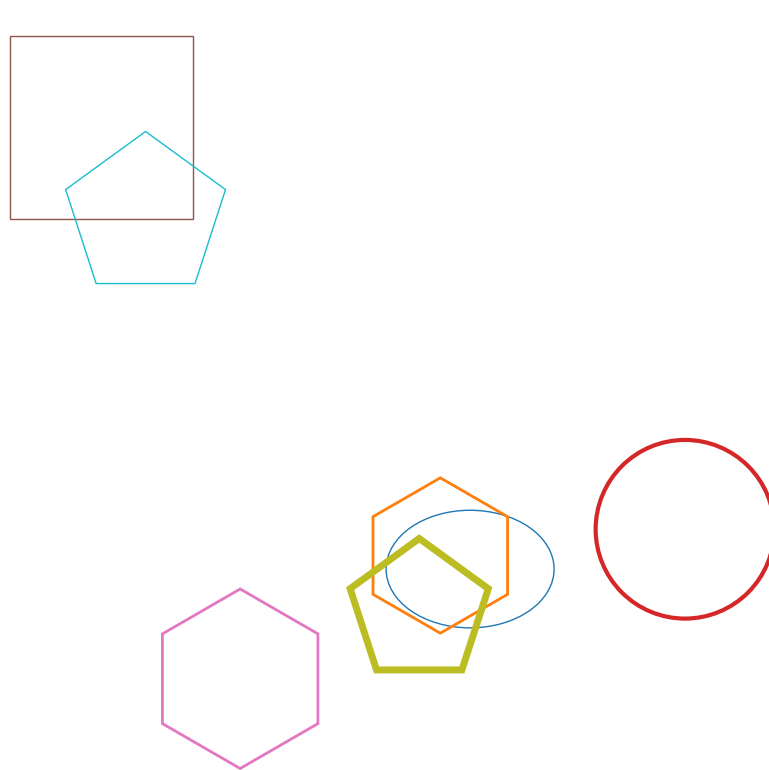[{"shape": "oval", "thickness": 0.5, "radius": 0.55, "center": [0.611, 0.261]}, {"shape": "hexagon", "thickness": 1, "radius": 0.5, "center": [0.572, 0.279]}, {"shape": "circle", "thickness": 1.5, "radius": 0.58, "center": [0.89, 0.313]}, {"shape": "square", "thickness": 0.5, "radius": 0.6, "center": [0.131, 0.835]}, {"shape": "hexagon", "thickness": 1, "radius": 0.58, "center": [0.312, 0.119]}, {"shape": "pentagon", "thickness": 2.5, "radius": 0.47, "center": [0.544, 0.206]}, {"shape": "pentagon", "thickness": 0.5, "radius": 0.55, "center": [0.189, 0.72]}]